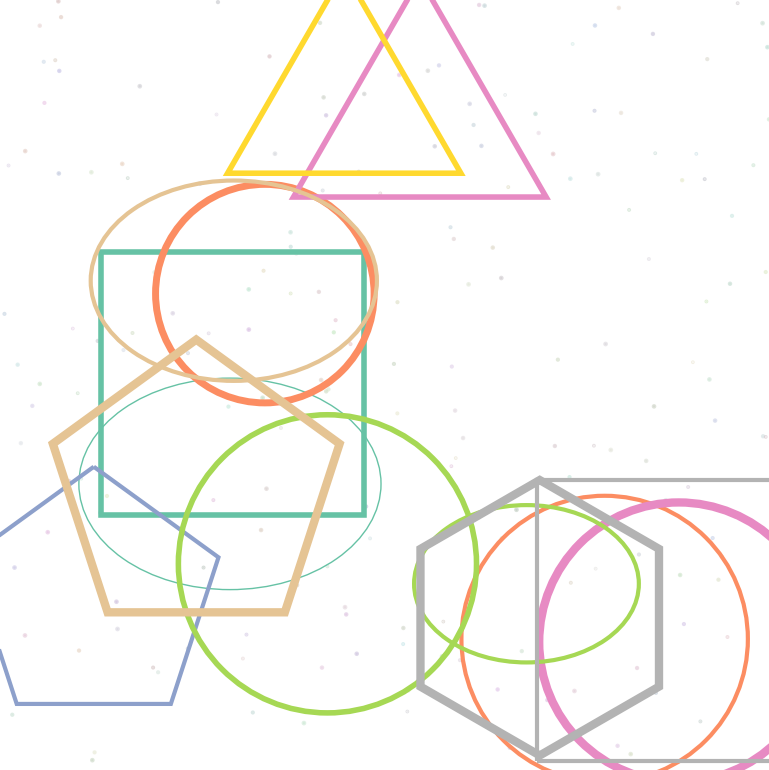[{"shape": "oval", "thickness": 0.5, "radius": 0.98, "center": [0.299, 0.372]}, {"shape": "square", "thickness": 2, "radius": 0.85, "center": [0.302, 0.502]}, {"shape": "circle", "thickness": 1.5, "radius": 0.93, "center": [0.785, 0.17]}, {"shape": "circle", "thickness": 2.5, "radius": 0.71, "center": [0.344, 0.619]}, {"shape": "pentagon", "thickness": 1.5, "radius": 0.85, "center": [0.122, 0.224]}, {"shape": "circle", "thickness": 3, "radius": 0.91, "center": [0.882, 0.166]}, {"shape": "triangle", "thickness": 2, "radius": 0.95, "center": [0.545, 0.839]}, {"shape": "circle", "thickness": 2, "radius": 0.97, "center": [0.425, 0.268]}, {"shape": "oval", "thickness": 1.5, "radius": 0.73, "center": [0.684, 0.242]}, {"shape": "triangle", "thickness": 2, "radius": 0.87, "center": [0.447, 0.862]}, {"shape": "pentagon", "thickness": 3, "radius": 0.98, "center": [0.255, 0.363]}, {"shape": "oval", "thickness": 1.5, "radius": 0.93, "center": [0.304, 0.635]}, {"shape": "square", "thickness": 1.5, "radius": 0.91, "center": [0.88, 0.194]}, {"shape": "hexagon", "thickness": 3, "radius": 0.89, "center": [0.701, 0.198]}]